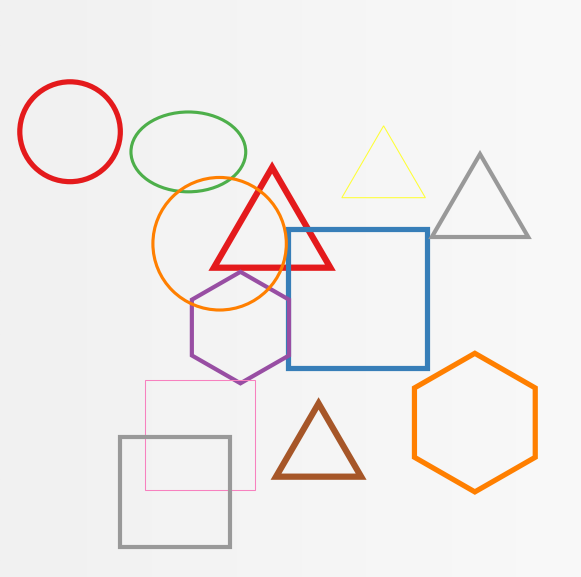[{"shape": "triangle", "thickness": 3, "radius": 0.58, "center": [0.468, 0.593]}, {"shape": "circle", "thickness": 2.5, "radius": 0.43, "center": [0.121, 0.771]}, {"shape": "square", "thickness": 2.5, "radius": 0.6, "center": [0.615, 0.482]}, {"shape": "oval", "thickness": 1.5, "radius": 0.49, "center": [0.324, 0.736]}, {"shape": "hexagon", "thickness": 2, "radius": 0.48, "center": [0.414, 0.432]}, {"shape": "circle", "thickness": 1.5, "radius": 0.57, "center": [0.378, 0.577]}, {"shape": "hexagon", "thickness": 2.5, "radius": 0.6, "center": [0.817, 0.267]}, {"shape": "triangle", "thickness": 0.5, "radius": 0.41, "center": [0.66, 0.698]}, {"shape": "triangle", "thickness": 3, "radius": 0.42, "center": [0.548, 0.216]}, {"shape": "square", "thickness": 0.5, "radius": 0.47, "center": [0.344, 0.246]}, {"shape": "square", "thickness": 2, "radius": 0.47, "center": [0.301, 0.147]}, {"shape": "triangle", "thickness": 2, "radius": 0.48, "center": [0.826, 0.637]}]